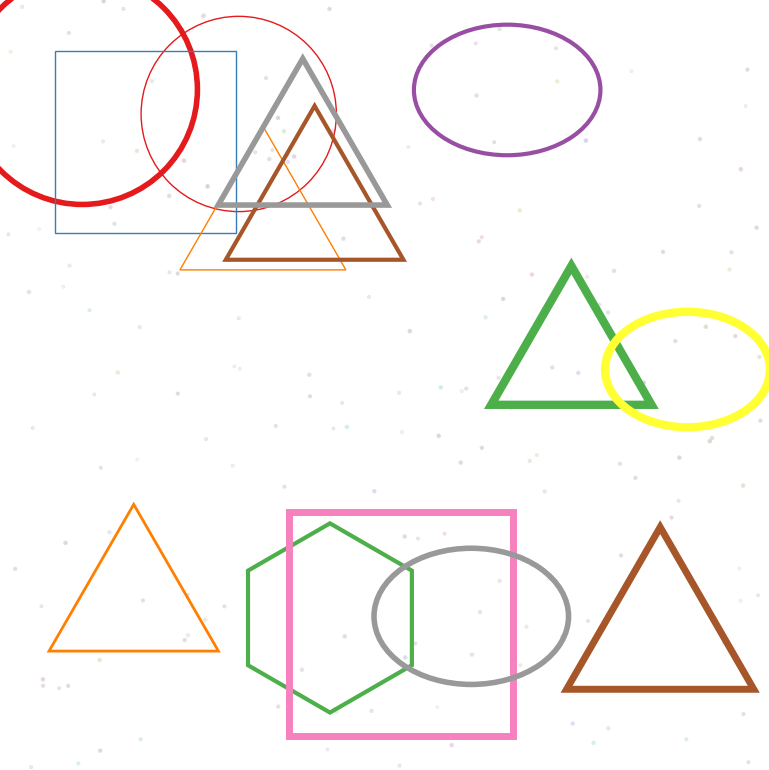[{"shape": "circle", "thickness": 2, "radius": 0.75, "center": [0.107, 0.884]}, {"shape": "circle", "thickness": 0.5, "radius": 0.63, "center": [0.31, 0.852]}, {"shape": "square", "thickness": 0.5, "radius": 0.59, "center": [0.189, 0.815]}, {"shape": "hexagon", "thickness": 1.5, "radius": 0.61, "center": [0.429, 0.197]}, {"shape": "triangle", "thickness": 3, "radius": 0.6, "center": [0.742, 0.534]}, {"shape": "oval", "thickness": 1.5, "radius": 0.61, "center": [0.659, 0.883]}, {"shape": "triangle", "thickness": 1, "radius": 0.63, "center": [0.174, 0.218]}, {"shape": "triangle", "thickness": 0.5, "radius": 0.62, "center": [0.341, 0.712]}, {"shape": "oval", "thickness": 3, "radius": 0.54, "center": [0.893, 0.52]}, {"shape": "triangle", "thickness": 2.5, "radius": 0.7, "center": [0.857, 0.175]}, {"shape": "triangle", "thickness": 1.5, "radius": 0.67, "center": [0.409, 0.729]}, {"shape": "square", "thickness": 2.5, "radius": 0.73, "center": [0.521, 0.19]}, {"shape": "oval", "thickness": 2, "radius": 0.63, "center": [0.612, 0.2]}, {"shape": "triangle", "thickness": 2, "radius": 0.63, "center": [0.393, 0.797]}]